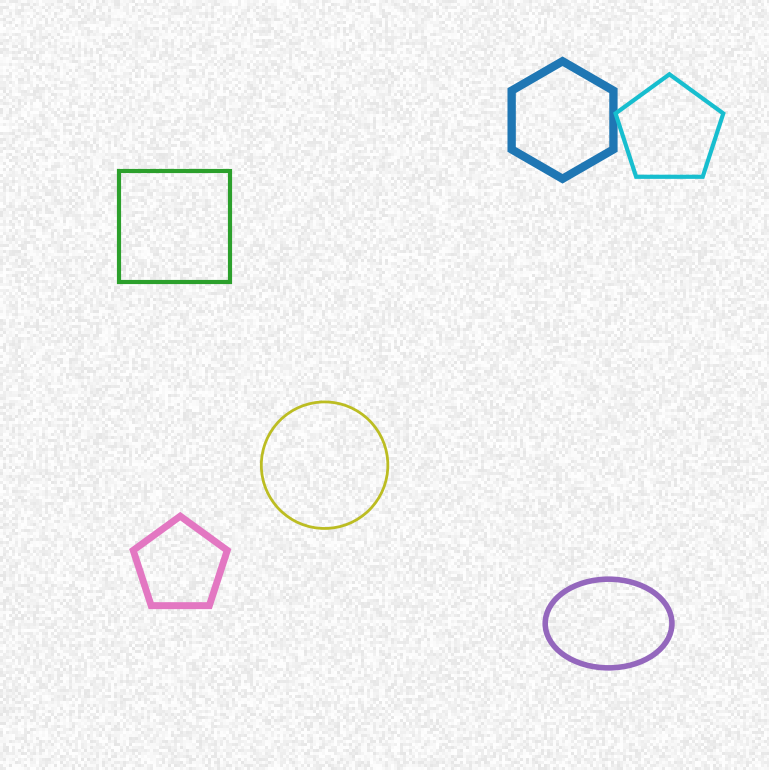[{"shape": "hexagon", "thickness": 3, "radius": 0.38, "center": [0.731, 0.844]}, {"shape": "square", "thickness": 1.5, "radius": 0.36, "center": [0.226, 0.706]}, {"shape": "oval", "thickness": 2, "radius": 0.41, "center": [0.79, 0.19]}, {"shape": "pentagon", "thickness": 2.5, "radius": 0.32, "center": [0.234, 0.265]}, {"shape": "circle", "thickness": 1, "radius": 0.41, "center": [0.422, 0.396]}, {"shape": "pentagon", "thickness": 1.5, "radius": 0.37, "center": [0.869, 0.83]}]